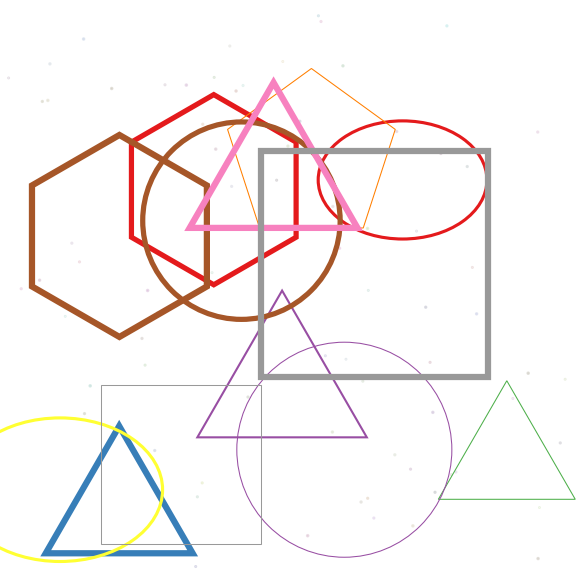[{"shape": "hexagon", "thickness": 2.5, "radius": 0.82, "center": [0.37, 0.671]}, {"shape": "oval", "thickness": 1.5, "radius": 0.73, "center": [0.697, 0.688]}, {"shape": "triangle", "thickness": 3, "radius": 0.73, "center": [0.206, 0.115]}, {"shape": "triangle", "thickness": 0.5, "radius": 0.68, "center": [0.878, 0.203]}, {"shape": "circle", "thickness": 0.5, "radius": 0.93, "center": [0.596, 0.22]}, {"shape": "triangle", "thickness": 1, "radius": 0.85, "center": [0.488, 0.327]}, {"shape": "pentagon", "thickness": 0.5, "radius": 0.76, "center": [0.539, 0.728]}, {"shape": "oval", "thickness": 1.5, "radius": 0.89, "center": [0.104, 0.151]}, {"shape": "hexagon", "thickness": 3, "radius": 0.87, "center": [0.207, 0.591]}, {"shape": "circle", "thickness": 2.5, "radius": 0.85, "center": [0.418, 0.617]}, {"shape": "triangle", "thickness": 3, "radius": 0.84, "center": [0.474, 0.688]}, {"shape": "square", "thickness": 0.5, "radius": 0.69, "center": [0.314, 0.195]}, {"shape": "square", "thickness": 3, "radius": 0.98, "center": [0.649, 0.542]}]